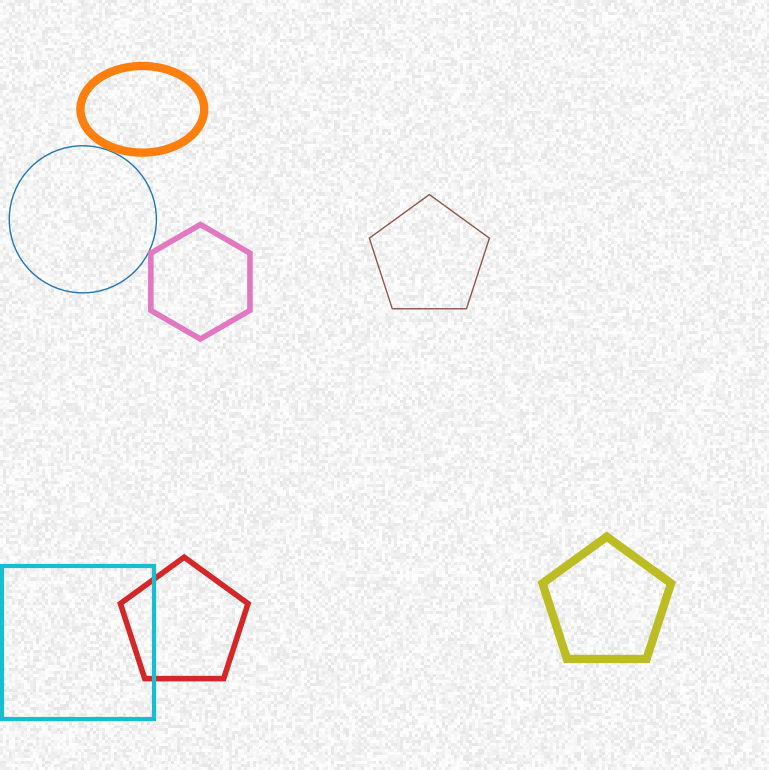[{"shape": "circle", "thickness": 0.5, "radius": 0.48, "center": [0.108, 0.715]}, {"shape": "oval", "thickness": 3, "radius": 0.4, "center": [0.185, 0.858]}, {"shape": "pentagon", "thickness": 2, "radius": 0.44, "center": [0.239, 0.189]}, {"shape": "pentagon", "thickness": 0.5, "radius": 0.41, "center": [0.558, 0.665]}, {"shape": "hexagon", "thickness": 2, "radius": 0.37, "center": [0.26, 0.634]}, {"shape": "pentagon", "thickness": 3, "radius": 0.44, "center": [0.788, 0.215]}, {"shape": "square", "thickness": 1.5, "radius": 0.49, "center": [0.102, 0.166]}]